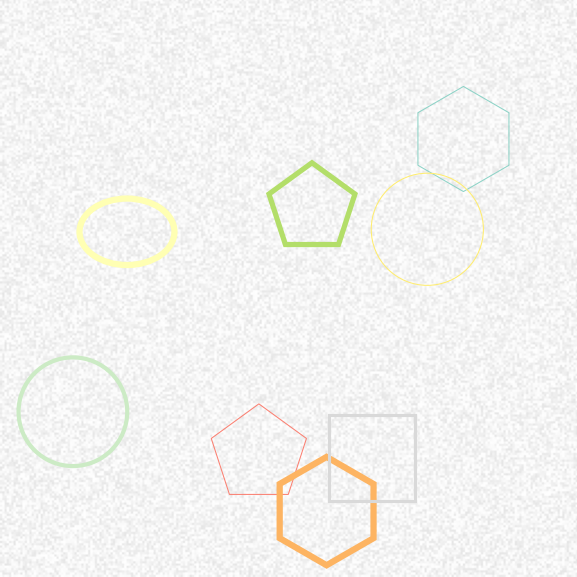[{"shape": "hexagon", "thickness": 0.5, "radius": 0.45, "center": [0.802, 0.758]}, {"shape": "oval", "thickness": 3, "radius": 0.41, "center": [0.22, 0.598]}, {"shape": "pentagon", "thickness": 0.5, "radius": 0.43, "center": [0.448, 0.213]}, {"shape": "hexagon", "thickness": 3, "radius": 0.47, "center": [0.566, 0.114]}, {"shape": "pentagon", "thickness": 2.5, "radius": 0.39, "center": [0.54, 0.639]}, {"shape": "square", "thickness": 1.5, "radius": 0.37, "center": [0.644, 0.206]}, {"shape": "circle", "thickness": 2, "radius": 0.47, "center": [0.126, 0.286]}, {"shape": "circle", "thickness": 0.5, "radius": 0.49, "center": [0.74, 0.602]}]